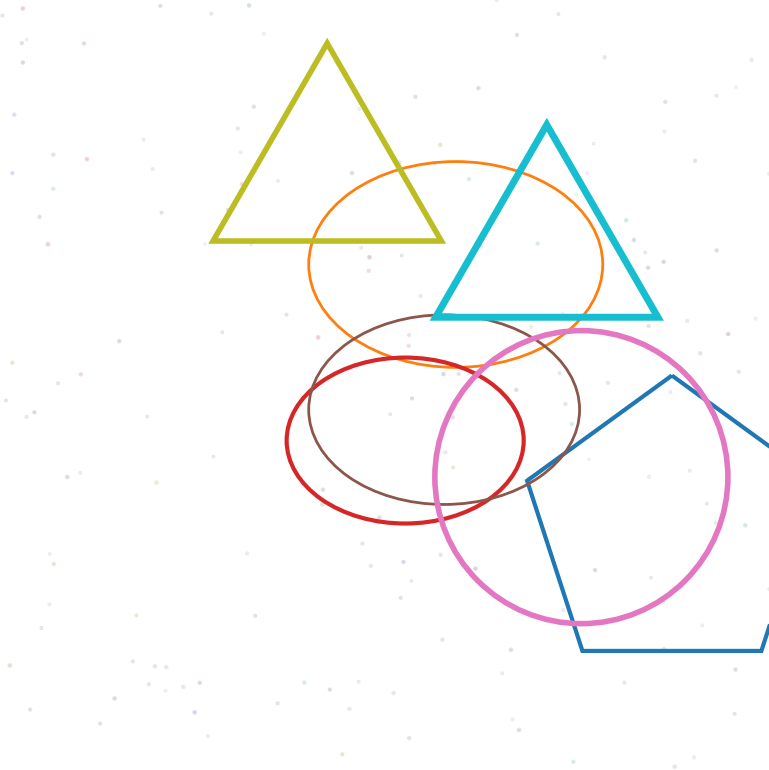[{"shape": "pentagon", "thickness": 1.5, "radius": 0.99, "center": [0.873, 0.315]}, {"shape": "oval", "thickness": 1, "radius": 0.95, "center": [0.592, 0.657]}, {"shape": "oval", "thickness": 1.5, "radius": 0.77, "center": [0.526, 0.428]}, {"shape": "oval", "thickness": 1, "radius": 0.88, "center": [0.577, 0.468]}, {"shape": "circle", "thickness": 2, "radius": 0.95, "center": [0.755, 0.38]}, {"shape": "triangle", "thickness": 2, "radius": 0.86, "center": [0.425, 0.773]}, {"shape": "triangle", "thickness": 2.5, "radius": 0.83, "center": [0.71, 0.671]}]